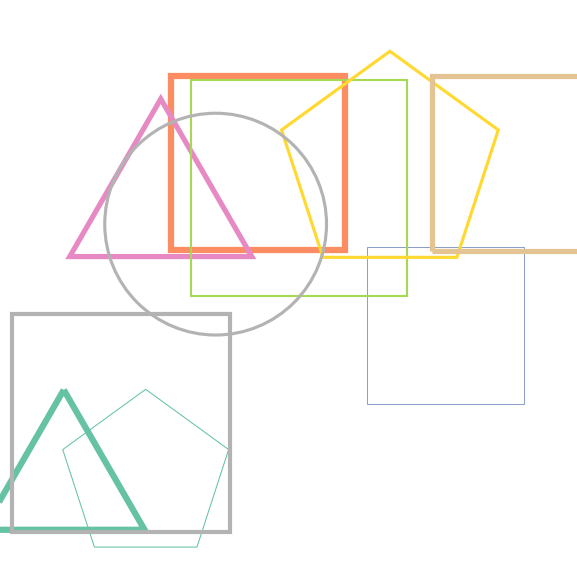[{"shape": "pentagon", "thickness": 0.5, "radius": 0.76, "center": [0.252, 0.174]}, {"shape": "triangle", "thickness": 3, "radius": 0.81, "center": [0.11, 0.163]}, {"shape": "square", "thickness": 3, "radius": 0.75, "center": [0.447, 0.717]}, {"shape": "square", "thickness": 0.5, "radius": 0.68, "center": [0.771, 0.436]}, {"shape": "triangle", "thickness": 2.5, "radius": 0.91, "center": [0.278, 0.646]}, {"shape": "square", "thickness": 1, "radius": 0.93, "center": [0.518, 0.674]}, {"shape": "pentagon", "thickness": 1.5, "radius": 0.99, "center": [0.675, 0.713]}, {"shape": "square", "thickness": 2.5, "radius": 0.76, "center": [0.9, 0.716]}, {"shape": "square", "thickness": 2, "radius": 0.94, "center": [0.209, 0.267]}, {"shape": "circle", "thickness": 1.5, "radius": 0.96, "center": [0.373, 0.611]}]